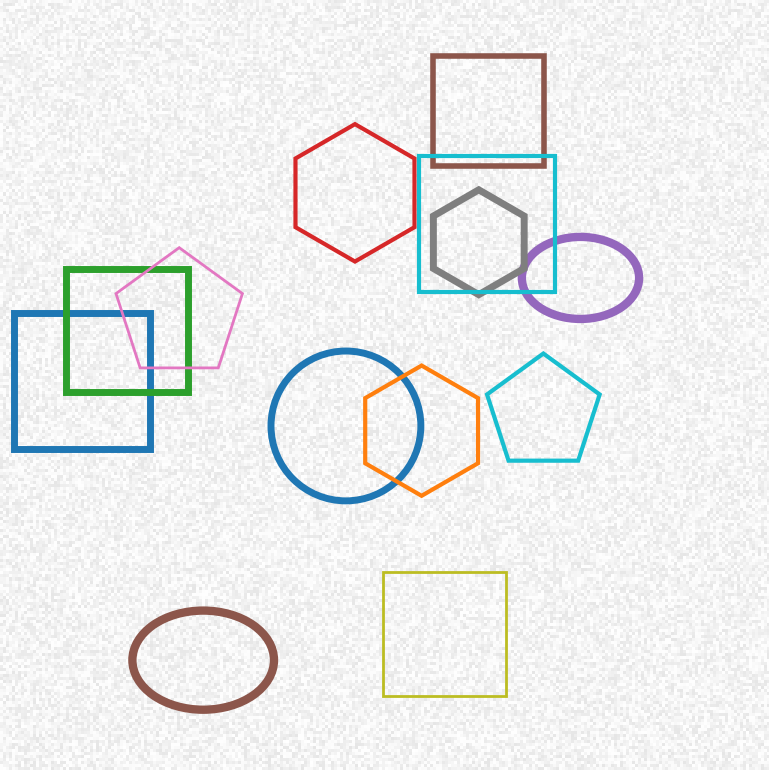[{"shape": "circle", "thickness": 2.5, "radius": 0.49, "center": [0.449, 0.447]}, {"shape": "square", "thickness": 2.5, "radius": 0.44, "center": [0.107, 0.505]}, {"shape": "hexagon", "thickness": 1.5, "radius": 0.42, "center": [0.548, 0.441]}, {"shape": "square", "thickness": 2.5, "radius": 0.4, "center": [0.165, 0.571]}, {"shape": "hexagon", "thickness": 1.5, "radius": 0.45, "center": [0.461, 0.75]}, {"shape": "oval", "thickness": 3, "radius": 0.38, "center": [0.754, 0.639]}, {"shape": "oval", "thickness": 3, "radius": 0.46, "center": [0.264, 0.143]}, {"shape": "square", "thickness": 2, "radius": 0.36, "center": [0.634, 0.856]}, {"shape": "pentagon", "thickness": 1, "radius": 0.43, "center": [0.233, 0.592]}, {"shape": "hexagon", "thickness": 2.5, "radius": 0.34, "center": [0.622, 0.685]}, {"shape": "square", "thickness": 1, "radius": 0.4, "center": [0.577, 0.177]}, {"shape": "square", "thickness": 1.5, "radius": 0.44, "center": [0.632, 0.71]}, {"shape": "pentagon", "thickness": 1.5, "radius": 0.38, "center": [0.706, 0.464]}]